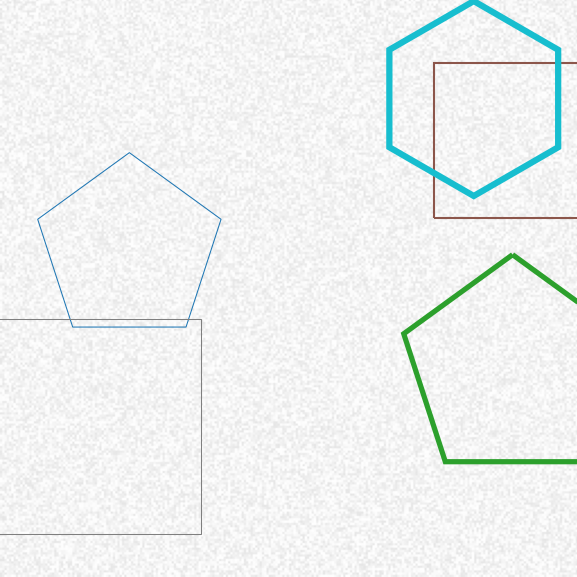[{"shape": "pentagon", "thickness": 0.5, "radius": 0.83, "center": [0.224, 0.568]}, {"shape": "pentagon", "thickness": 2.5, "radius": 0.99, "center": [0.888, 0.36]}, {"shape": "square", "thickness": 1, "radius": 0.67, "center": [0.886, 0.756]}, {"shape": "square", "thickness": 0.5, "radius": 0.93, "center": [0.163, 0.26]}, {"shape": "hexagon", "thickness": 3, "radius": 0.84, "center": [0.82, 0.829]}]